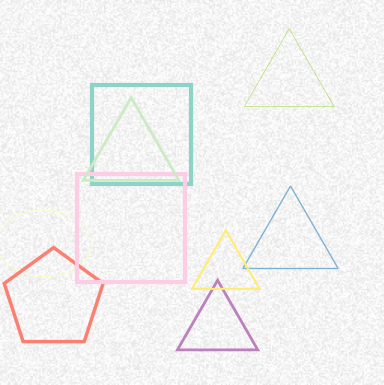[{"shape": "square", "thickness": 3, "radius": 0.64, "center": [0.367, 0.65]}, {"shape": "oval", "thickness": 0.5, "radius": 0.62, "center": [0.115, 0.368]}, {"shape": "pentagon", "thickness": 2.5, "radius": 0.68, "center": [0.139, 0.222]}, {"shape": "triangle", "thickness": 1, "radius": 0.71, "center": [0.755, 0.374]}, {"shape": "triangle", "thickness": 0.5, "radius": 0.67, "center": [0.751, 0.791]}, {"shape": "square", "thickness": 3, "radius": 0.7, "center": [0.34, 0.407]}, {"shape": "triangle", "thickness": 2, "radius": 0.6, "center": [0.565, 0.152]}, {"shape": "triangle", "thickness": 2, "radius": 0.72, "center": [0.341, 0.603]}, {"shape": "triangle", "thickness": 1.5, "radius": 0.51, "center": [0.587, 0.3]}]